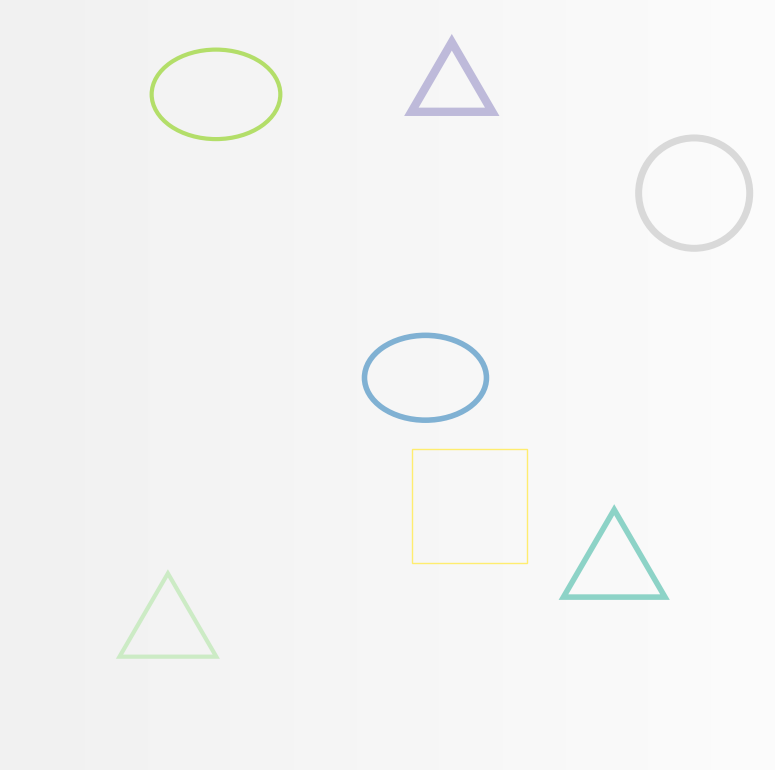[{"shape": "triangle", "thickness": 2, "radius": 0.38, "center": [0.793, 0.262]}, {"shape": "triangle", "thickness": 3, "radius": 0.3, "center": [0.583, 0.885]}, {"shape": "oval", "thickness": 2, "radius": 0.39, "center": [0.549, 0.509]}, {"shape": "oval", "thickness": 1.5, "radius": 0.42, "center": [0.279, 0.877]}, {"shape": "circle", "thickness": 2.5, "radius": 0.36, "center": [0.896, 0.749]}, {"shape": "triangle", "thickness": 1.5, "radius": 0.36, "center": [0.217, 0.183]}, {"shape": "square", "thickness": 0.5, "radius": 0.37, "center": [0.606, 0.343]}]